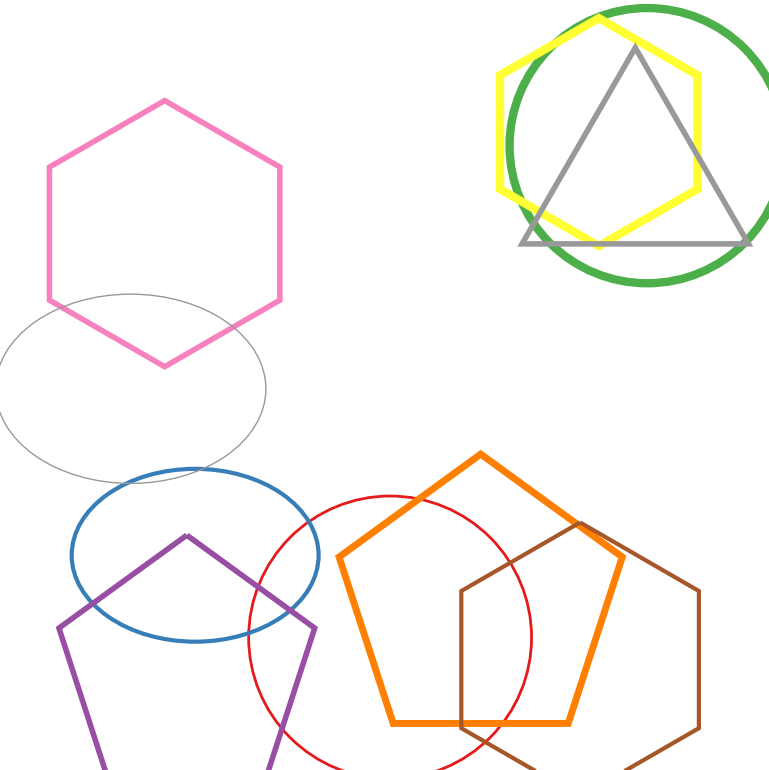[{"shape": "circle", "thickness": 1, "radius": 0.92, "center": [0.507, 0.172]}, {"shape": "oval", "thickness": 1.5, "radius": 0.8, "center": [0.253, 0.279]}, {"shape": "circle", "thickness": 3, "radius": 0.89, "center": [0.84, 0.811]}, {"shape": "pentagon", "thickness": 2, "radius": 0.87, "center": [0.243, 0.13]}, {"shape": "pentagon", "thickness": 2.5, "radius": 0.97, "center": [0.624, 0.217]}, {"shape": "hexagon", "thickness": 3, "radius": 0.74, "center": [0.778, 0.828]}, {"shape": "hexagon", "thickness": 1.5, "radius": 0.89, "center": [0.753, 0.143]}, {"shape": "hexagon", "thickness": 2, "radius": 0.86, "center": [0.214, 0.697]}, {"shape": "triangle", "thickness": 2, "radius": 0.85, "center": [0.825, 0.768]}, {"shape": "oval", "thickness": 0.5, "radius": 0.88, "center": [0.17, 0.495]}]